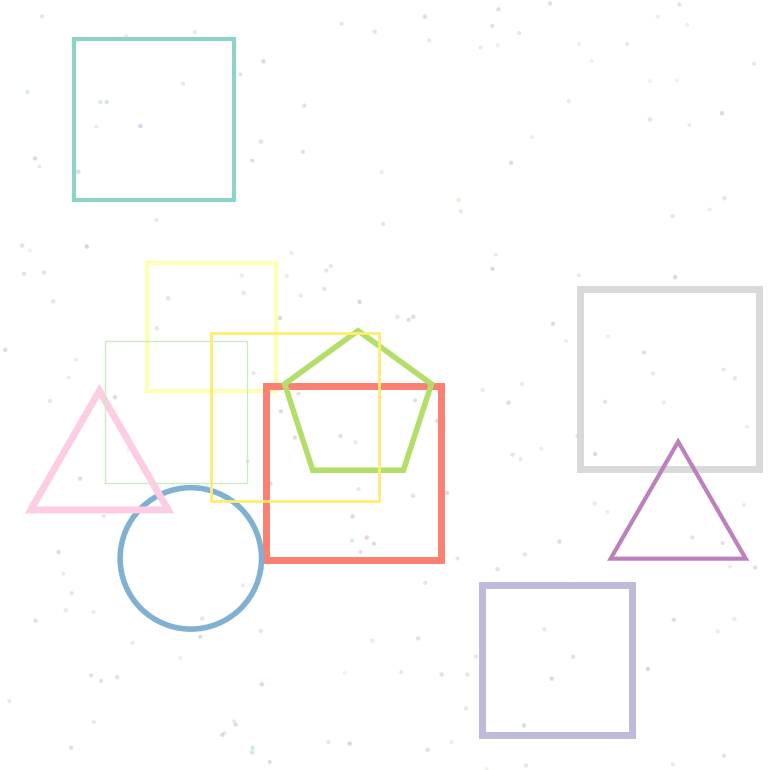[{"shape": "square", "thickness": 1.5, "radius": 0.52, "center": [0.2, 0.845]}, {"shape": "square", "thickness": 1.5, "radius": 0.42, "center": [0.275, 0.575]}, {"shape": "square", "thickness": 2.5, "radius": 0.49, "center": [0.724, 0.143]}, {"shape": "square", "thickness": 2.5, "radius": 0.57, "center": [0.459, 0.386]}, {"shape": "circle", "thickness": 2, "radius": 0.46, "center": [0.248, 0.275]}, {"shape": "pentagon", "thickness": 2, "radius": 0.5, "center": [0.465, 0.47]}, {"shape": "triangle", "thickness": 2.5, "radius": 0.52, "center": [0.129, 0.389]}, {"shape": "square", "thickness": 2.5, "radius": 0.58, "center": [0.869, 0.508]}, {"shape": "triangle", "thickness": 1.5, "radius": 0.51, "center": [0.881, 0.325]}, {"shape": "square", "thickness": 0.5, "radius": 0.46, "center": [0.228, 0.465]}, {"shape": "square", "thickness": 1, "radius": 0.55, "center": [0.383, 0.458]}]